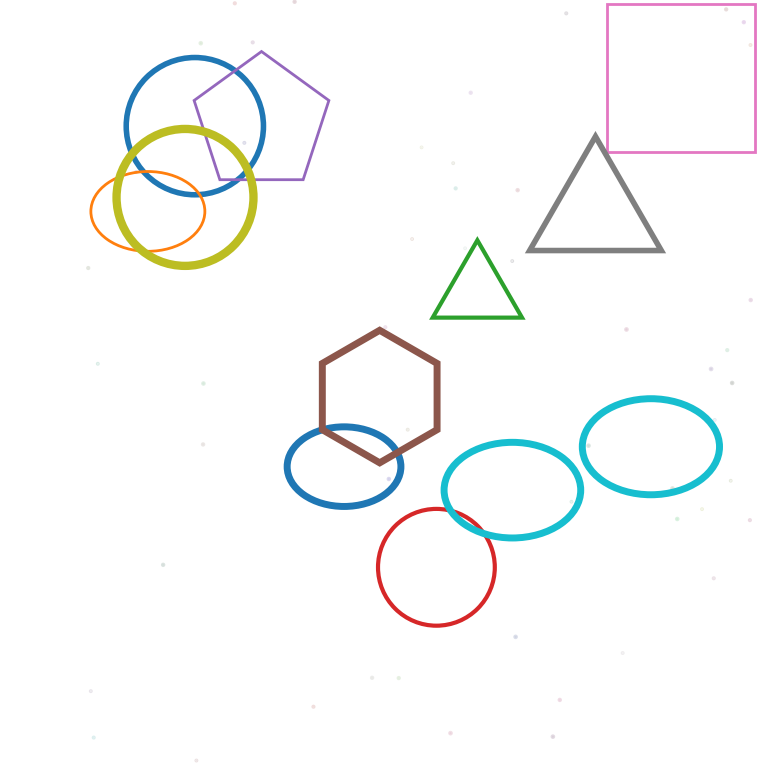[{"shape": "oval", "thickness": 2.5, "radius": 0.37, "center": [0.447, 0.394]}, {"shape": "circle", "thickness": 2, "radius": 0.45, "center": [0.253, 0.836]}, {"shape": "oval", "thickness": 1, "radius": 0.37, "center": [0.192, 0.725]}, {"shape": "triangle", "thickness": 1.5, "radius": 0.33, "center": [0.62, 0.621]}, {"shape": "circle", "thickness": 1.5, "radius": 0.38, "center": [0.567, 0.263]}, {"shape": "pentagon", "thickness": 1, "radius": 0.46, "center": [0.34, 0.841]}, {"shape": "hexagon", "thickness": 2.5, "radius": 0.43, "center": [0.493, 0.485]}, {"shape": "square", "thickness": 1, "radius": 0.48, "center": [0.884, 0.899]}, {"shape": "triangle", "thickness": 2, "radius": 0.49, "center": [0.773, 0.724]}, {"shape": "circle", "thickness": 3, "radius": 0.44, "center": [0.24, 0.744]}, {"shape": "oval", "thickness": 2.5, "radius": 0.45, "center": [0.845, 0.42]}, {"shape": "oval", "thickness": 2.5, "radius": 0.44, "center": [0.665, 0.363]}]